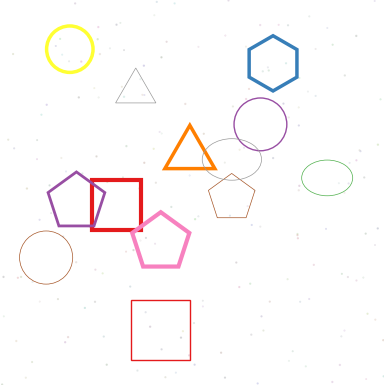[{"shape": "square", "thickness": 1, "radius": 0.39, "center": [0.417, 0.143]}, {"shape": "square", "thickness": 3, "radius": 0.32, "center": [0.302, 0.467]}, {"shape": "hexagon", "thickness": 2.5, "radius": 0.36, "center": [0.709, 0.835]}, {"shape": "oval", "thickness": 0.5, "radius": 0.33, "center": [0.85, 0.538]}, {"shape": "pentagon", "thickness": 2, "radius": 0.39, "center": [0.199, 0.476]}, {"shape": "circle", "thickness": 1, "radius": 0.34, "center": [0.676, 0.677]}, {"shape": "triangle", "thickness": 2.5, "radius": 0.37, "center": [0.493, 0.6]}, {"shape": "circle", "thickness": 2.5, "radius": 0.3, "center": [0.181, 0.872]}, {"shape": "pentagon", "thickness": 0.5, "radius": 0.32, "center": [0.602, 0.486]}, {"shape": "circle", "thickness": 0.5, "radius": 0.35, "center": [0.12, 0.331]}, {"shape": "pentagon", "thickness": 3, "radius": 0.39, "center": [0.418, 0.371]}, {"shape": "oval", "thickness": 0.5, "radius": 0.39, "center": [0.602, 0.586]}, {"shape": "triangle", "thickness": 0.5, "radius": 0.3, "center": [0.353, 0.763]}]